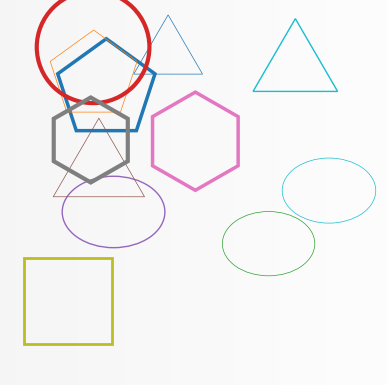[{"shape": "pentagon", "thickness": 2.5, "radius": 0.66, "center": [0.274, 0.767]}, {"shape": "triangle", "thickness": 0.5, "radius": 0.51, "center": [0.434, 0.859]}, {"shape": "pentagon", "thickness": 0.5, "radius": 0.59, "center": [0.242, 0.804]}, {"shape": "oval", "thickness": 0.5, "radius": 0.6, "center": [0.693, 0.367]}, {"shape": "circle", "thickness": 3, "radius": 0.73, "center": [0.24, 0.878]}, {"shape": "oval", "thickness": 1, "radius": 0.66, "center": [0.293, 0.449]}, {"shape": "triangle", "thickness": 0.5, "radius": 0.68, "center": [0.255, 0.557]}, {"shape": "hexagon", "thickness": 2.5, "radius": 0.64, "center": [0.504, 0.633]}, {"shape": "hexagon", "thickness": 3, "radius": 0.55, "center": [0.234, 0.636]}, {"shape": "square", "thickness": 2, "radius": 0.56, "center": [0.176, 0.219]}, {"shape": "triangle", "thickness": 1, "radius": 0.63, "center": [0.762, 0.826]}, {"shape": "oval", "thickness": 0.5, "radius": 0.6, "center": [0.849, 0.505]}]